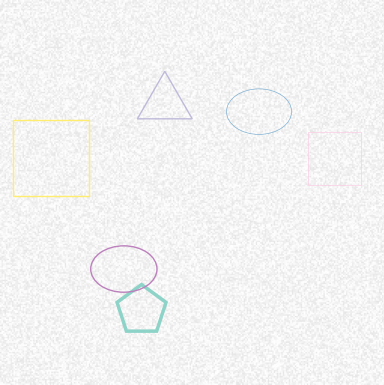[{"shape": "pentagon", "thickness": 2.5, "radius": 0.33, "center": [0.368, 0.194]}, {"shape": "triangle", "thickness": 1, "radius": 0.41, "center": [0.428, 0.732]}, {"shape": "oval", "thickness": 0.5, "radius": 0.42, "center": [0.673, 0.71]}, {"shape": "square", "thickness": 0.5, "radius": 0.34, "center": [0.868, 0.588]}, {"shape": "oval", "thickness": 1, "radius": 0.43, "center": [0.322, 0.301]}, {"shape": "square", "thickness": 1, "radius": 0.49, "center": [0.132, 0.591]}]